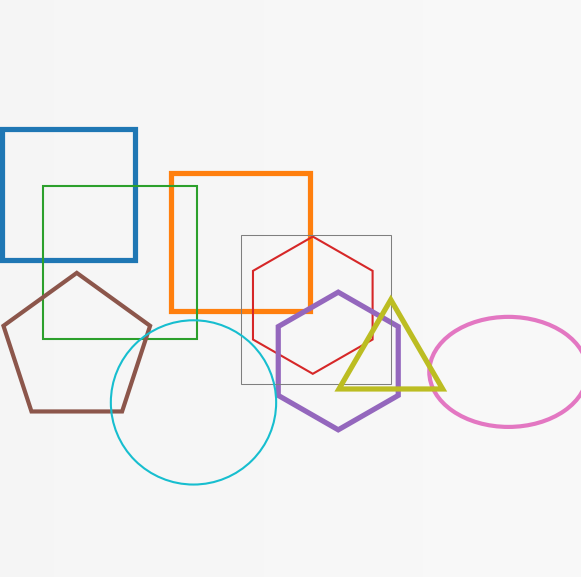[{"shape": "square", "thickness": 2.5, "radius": 0.57, "center": [0.118, 0.662]}, {"shape": "square", "thickness": 2.5, "radius": 0.6, "center": [0.413, 0.58]}, {"shape": "square", "thickness": 1, "radius": 0.66, "center": [0.207, 0.545]}, {"shape": "hexagon", "thickness": 1, "radius": 0.59, "center": [0.538, 0.471]}, {"shape": "hexagon", "thickness": 2.5, "radius": 0.6, "center": [0.582, 0.374]}, {"shape": "pentagon", "thickness": 2, "radius": 0.66, "center": [0.132, 0.394]}, {"shape": "oval", "thickness": 2, "radius": 0.68, "center": [0.875, 0.355]}, {"shape": "square", "thickness": 0.5, "radius": 0.64, "center": [0.543, 0.463]}, {"shape": "triangle", "thickness": 2.5, "radius": 0.52, "center": [0.672, 0.377]}, {"shape": "circle", "thickness": 1, "radius": 0.71, "center": [0.333, 0.302]}]